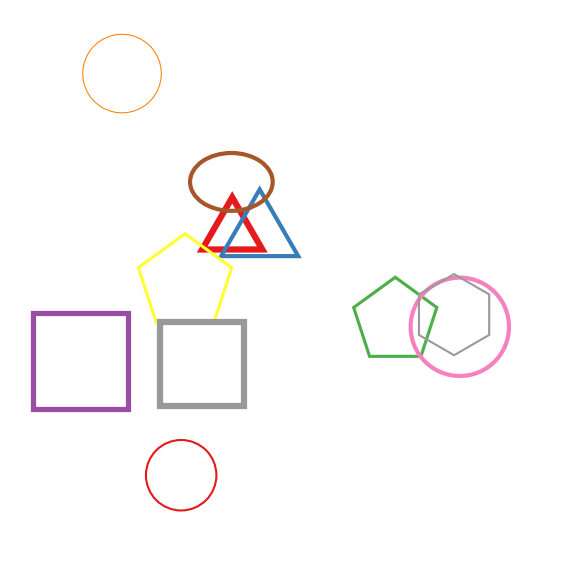[{"shape": "circle", "thickness": 1, "radius": 0.31, "center": [0.314, 0.176]}, {"shape": "triangle", "thickness": 3, "radius": 0.3, "center": [0.402, 0.597]}, {"shape": "triangle", "thickness": 2, "radius": 0.38, "center": [0.45, 0.594]}, {"shape": "pentagon", "thickness": 1.5, "radius": 0.38, "center": [0.684, 0.443]}, {"shape": "square", "thickness": 2.5, "radius": 0.41, "center": [0.139, 0.374]}, {"shape": "circle", "thickness": 0.5, "radius": 0.34, "center": [0.211, 0.872]}, {"shape": "pentagon", "thickness": 1.5, "radius": 0.42, "center": [0.32, 0.509]}, {"shape": "oval", "thickness": 2, "radius": 0.36, "center": [0.401, 0.684]}, {"shape": "circle", "thickness": 2, "radius": 0.43, "center": [0.796, 0.433]}, {"shape": "hexagon", "thickness": 1, "radius": 0.35, "center": [0.786, 0.454]}, {"shape": "square", "thickness": 3, "radius": 0.36, "center": [0.349, 0.369]}]